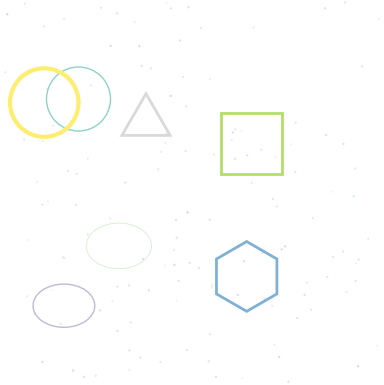[{"shape": "circle", "thickness": 1, "radius": 0.42, "center": [0.204, 0.743]}, {"shape": "oval", "thickness": 1, "radius": 0.4, "center": [0.166, 0.206]}, {"shape": "hexagon", "thickness": 2, "radius": 0.45, "center": [0.641, 0.282]}, {"shape": "square", "thickness": 2, "radius": 0.39, "center": [0.654, 0.627]}, {"shape": "triangle", "thickness": 2, "radius": 0.36, "center": [0.379, 0.684]}, {"shape": "oval", "thickness": 0.5, "radius": 0.42, "center": [0.309, 0.361]}, {"shape": "circle", "thickness": 3, "radius": 0.44, "center": [0.115, 0.734]}]